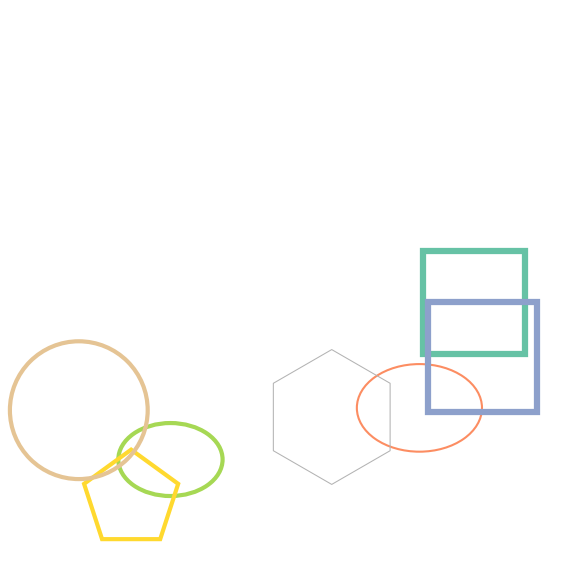[{"shape": "square", "thickness": 3, "radius": 0.44, "center": [0.821, 0.475]}, {"shape": "oval", "thickness": 1, "radius": 0.54, "center": [0.726, 0.293]}, {"shape": "square", "thickness": 3, "radius": 0.47, "center": [0.835, 0.381]}, {"shape": "oval", "thickness": 2, "radius": 0.45, "center": [0.295, 0.203]}, {"shape": "pentagon", "thickness": 2, "radius": 0.43, "center": [0.227, 0.135]}, {"shape": "circle", "thickness": 2, "radius": 0.6, "center": [0.136, 0.289]}, {"shape": "hexagon", "thickness": 0.5, "radius": 0.58, "center": [0.574, 0.277]}]